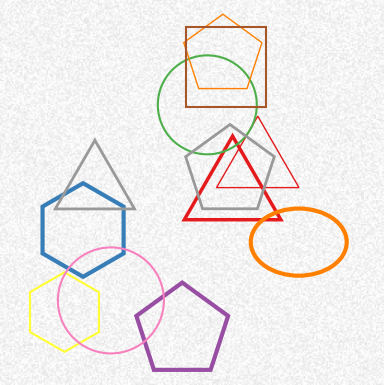[{"shape": "triangle", "thickness": 1, "radius": 0.62, "center": [0.67, 0.575]}, {"shape": "triangle", "thickness": 2.5, "radius": 0.72, "center": [0.604, 0.502]}, {"shape": "hexagon", "thickness": 3, "radius": 0.61, "center": [0.216, 0.403]}, {"shape": "circle", "thickness": 1.5, "radius": 0.64, "center": [0.538, 0.728]}, {"shape": "pentagon", "thickness": 3, "radius": 0.63, "center": [0.473, 0.141]}, {"shape": "oval", "thickness": 3, "radius": 0.62, "center": [0.776, 0.371]}, {"shape": "pentagon", "thickness": 1, "radius": 0.53, "center": [0.579, 0.856]}, {"shape": "hexagon", "thickness": 1.5, "radius": 0.52, "center": [0.167, 0.189]}, {"shape": "square", "thickness": 1.5, "radius": 0.52, "center": [0.587, 0.826]}, {"shape": "circle", "thickness": 1.5, "radius": 0.69, "center": [0.288, 0.22]}, {"shape": "pentagon", "thickness": 2, "radius": 0.61, "center": [0.597, 0.556]}, {"shape": "triangle", "thickness": 2, "radius": 0.59, "center": [0.246, 0.517]}]